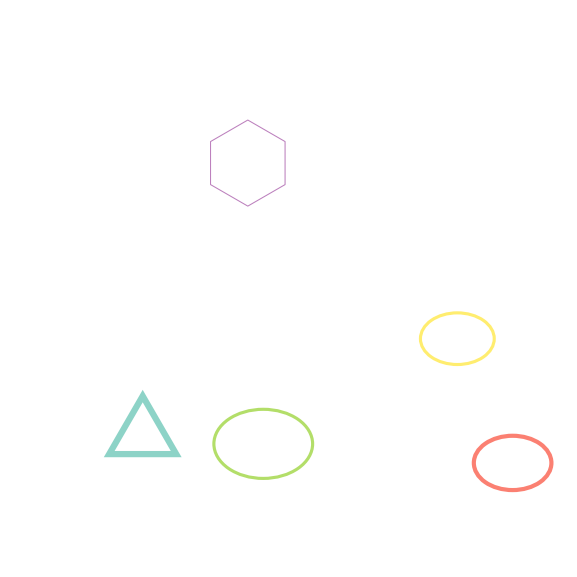[{"shape": "triangle", "thickness": 3, "radius": 0.33, "center": [0.247, 0.246]}, {"shape": "oval", "thickness": 2, "radius": 0.34, "center": [0.888, 0.198]}, {"shape": "oval", "thickness": 1.5, "radius": 0.43, "center": [0.456, 0.231]}, {"shape": "hexagon", "thickness": 0.5, "radius": 0.37, "center": [0.429, 0.717]}, {"shape": "oval", "thickness": 1.5, "radius": 0.32, "center": [0.792, 0.413]}]